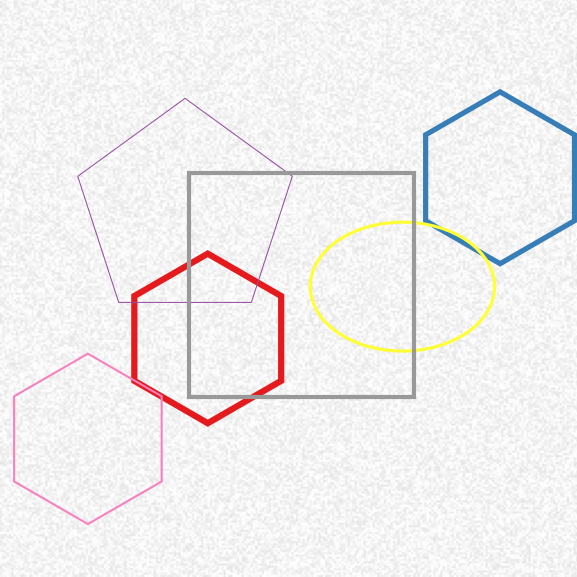[{"shape": "hexagon", "thickness": 3, "radius": 0.73, "center": [0.36, 0.413]}, {"shape": "hexagon", "thickness": 2.5, "radius": 0.74, "center": [0.866, 0.691]}, {"shape": "pentagon", "thickness": 0.5, "radius": 0.98, "center": [0.32, 0.634]}, {"shape": "oval", "thickness": 1.5, "radius": 0.8, "center": [0.697, 0.503]}, {"shape": "hexagon", "thickness": 1, "radius": 0.74, "center": [0.152, 0.239]}, {"shape": "square", "thickness": 2, "radius": 0.97, "center": [0.523, 0.506]}]